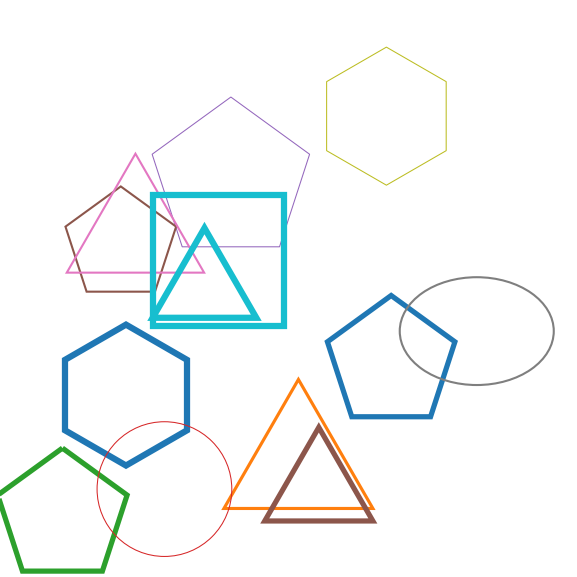[{"shape": "pentagon", "thickness": 2.5, "radius": 0.58, "center": [0.677, 0.371]}, {"shape": "hexagon", "thickness": 3, "radius": 0.61, "center": [0.218, 0.315]}, {"shape": "triangle", "thickness": 1.5, "radius": 0.74, "center": [0.517, 0.193]}, {"shape": "pentagon", "thickness": 2.5, "radius": 0.59, "center": [0.108, 0.105]}, {"shape": "circle", "thickness": 0.5, "radius": 0.58, "center": [0.285, 0.152]}, {"shape": "pentagon", "thickness": 0.5, "radius": 0.72, "center": [0.4, 0.688]}, {"shape": "pentagon", "thickness": 1, "radius": 0.5, "center": [0.209, 0.576]}, {"shape": "triangle", "thickness": 2.5, "radius": 0.54, "center": [0.552, 0.151]}, {"shape": "triangle", "thickness": 1, "radius": 0.69, "center": [0.235, 0.596]}, {"shape": "oval", "thickness": 1, "radius": 0.67, "center": [0.826, 0.426]}, {"shape": "hexagon", "thickness": 0.5, "radius": 0.6, "center": [0.669, 0.798]}, {"shape": "triangle", "thickness": 3, "radius": 0.52, "center": [0.354, 0.501]}, {"shape": "square", "thickness": 3, "radius": 0.57, "center": [0.378, 0.548]}]